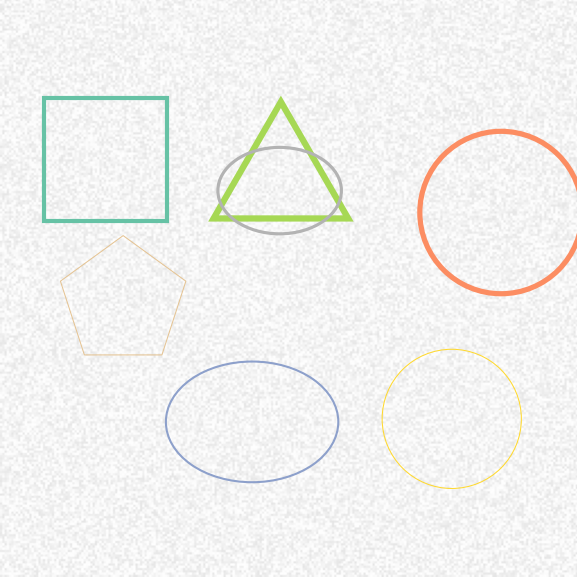[{"shape": "square", "thickness": 2, "radius": 0.53, "center": [0.183, 0.723]}, {"shape": "circle", "thickness": 2.5, "radius": 0.7, "center": [0.868, 0.631]}, {"shape": "oval", "thickness": 1, "radius": 0.75, "center": [0.437, 0.269]}, {"shape": "triangle", "thickness": 3, "radius": 0.67, "center": [0.486, 0.688]}, {"shape": "circle", "thickness": 0.5, "radius": 0.6, "center": [0.782, 0.274]}, {"shape": "pentagon", "thickness": 0.5, "radius": 0.57, "center": [0.213, 0.477]}, {"shape": "oval", "thickness": 1.5, "radius": 0.53, "center": [0.484, 0.669]}]